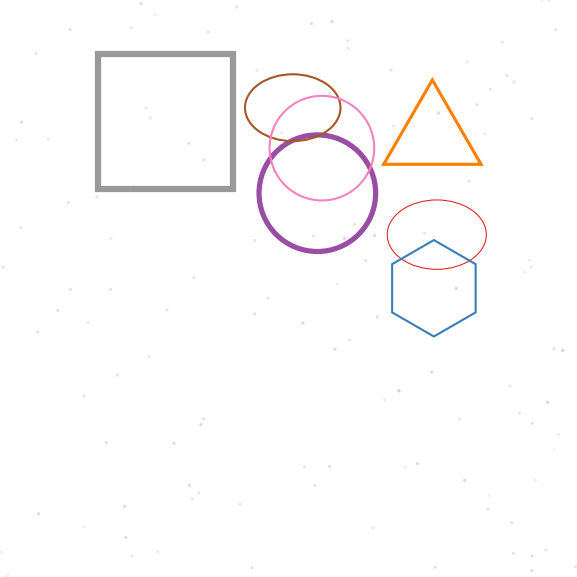[{"shape": "oval", "thickness": 0.5, "radius": 0.43, "center": [0.756, 0.593]}, {"shape": "hexagon", "thickness": 1, "radius": 0.42, "center": [0.751, 0.5]}, {"shape": "circle", "thickness": 2.5, "radius": 0.5, "center": [0.55, 0.665]}, {"shape": "triangle", "thickness": 1.5, "radius": 0.49, "center": [0.749, 0.763]}, {"shape": "oval", "thickness": 1, "radius": 0.41, "center": [0.507, 0.813]}, {"shape": "circle", "thickness": 1, "radius": 0.45, "center": [0.557, 0.743]}, {"shape": "square", "thickness": 3, "radius": 0.58, "center": [0.287, 0.788]}]